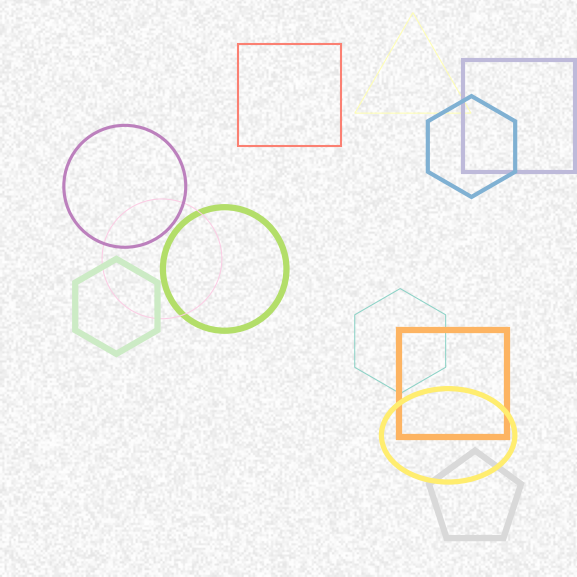[{"shape": "hexagon", "thickness": 0.5, "radius": 0.45, "center": [0.693, 0.409]}, {"shape": "triangle", "thickness": 0.5, "radius": 0.58, "center": [0.715, 0.861]}, {"shape": "square", "thickness": 2, "radius": 0.49, "center": [0.899, 0.798]}, {"shape": "square", "thickness": 1, "radius": 0.44, "center": [0.501, 0.834]}, {"shape": "hexagon", "thickness": 2, "radius": 0.44, "center": [0.816, 0.745]}, {"shape": "square", "thickness": 3, "radius": 0.47, "center": [0.785, 0.335]}, {"shape": "circle", "thickness": 3, "radius": 0.53, "center": [0.389, 0.533]}, {"shape": "circle", "thickness": 0.5, "radius": 0.52, "center": [0.28, 0.551]}, {"shape": "pentagon", "thickness": 3, "radius": 0.42, "center": [0.823, 0.135]}, {"shape": "circle", "thickness": 1.5, "radius": 0.53, "center": [0.216, 0.677]}, {"shape": "hexagon", "thickness": 3, "radius": 0.41, "center": [0.201, 0.469]}, {"shape": "oval", "thickness": 2.5, "radius": 0.58, "center": [0.776, 0.245]}]